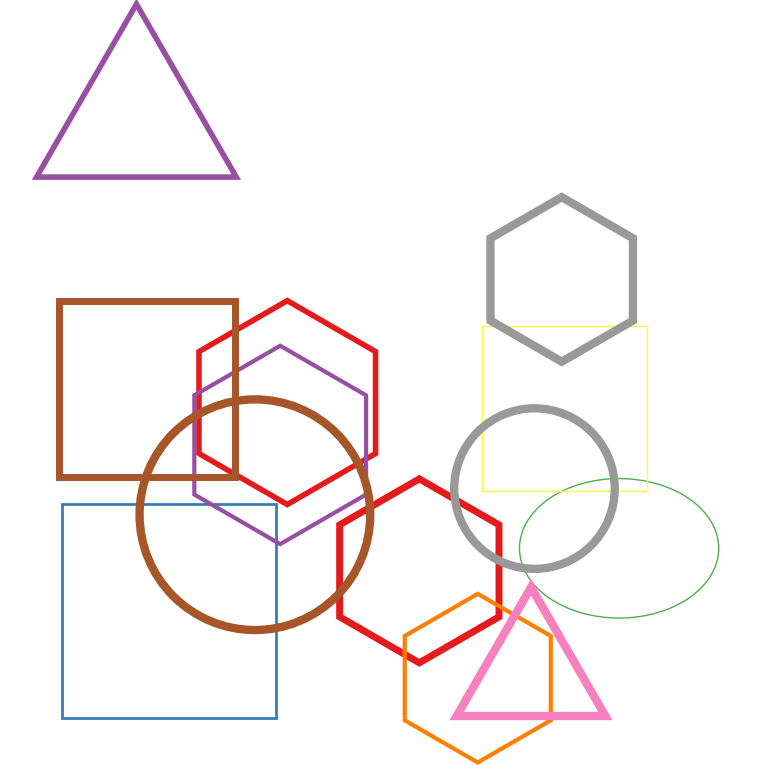[{"shape": "hexagon", "thickness": 2, "radius": 0.66, "center": [0.373, 0.477]}, {"shape": "hexagon", "thickness": 2.5, "radius": 0.6, "center": [0.545, 0.259]}, {"shape": "square", "thickness": 1, "radius": 0.69, "center": [0.22, 0.207]}, {"shape": "oval", "thickness": 0.5, "radius": 0.65, "center": [0.804, 0.288]}, {"shape": "triangle", "thickness": 2, "radius": 0.75, "center": [0.177, 0.845]}, {"shape": "hexagon", "thickness": 1.5, "radius": 0.64, "center": [0.364, 0.422]}, {"shape": "hexagon", "thickness": 1.5, "radius": 0.55, "center": [0.62, 0.119]}, {"shape": "square", "thickness": 0.5, "radius": 0.54, "center": [0.733, 0.469]}, {"shape": "circle", "thickness": 3, "radius": 0.75, "center": [0.331, 0.332]}, {"shape": "square", "thickness": 2.5, "radius": 0.57, "center": [0.19, 0.495]}, {"shape": "triangle", "thickness": 3, "radius": 0.56, "center": [0.69, 0.126]}, {"shape": "circle", "thickness": 3, "radius": 0.52, "center": [0.694, 0.366]}, {"shape": "hexagon", "thickness": 3, "radius": 0.53, "center": [0.729, 0.637]}]